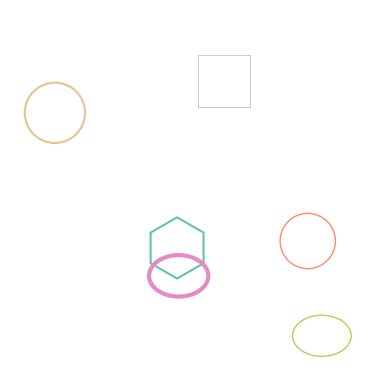[{"shape": "hexagon", "thickness": 1.5, "radius": 0.4, "center": [0.46, 0.356]}, {"shape": "circle", "thickness": 1, "radius": 0.36, "center": [0.799, 0.374]}, {"shape": "oval", "thickness": 3, "radius": 0.38, "center": [0.464, 0.284]}, {"shape": "oval", "thickness": 1, "radius": 0.38, "center": [0.836, 0.128]}, {"shape": "circle", "thickness": 1.5, "radius": 0.39, "center": [0.143, 0.707]}, {"shape": "square", "thickness": 0.5, "radius": 0.34, "center": [0.581, 0.79]}]